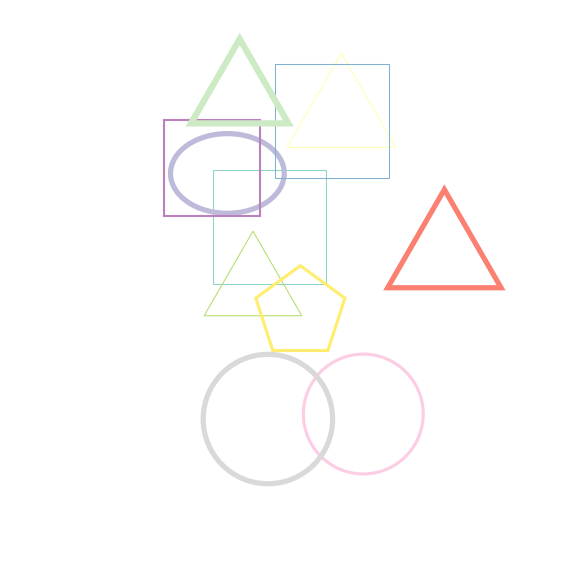[{"shape": "square", "thickness": 0.5, "radius": 0.49, "center": [0.467, 0.606]}, {"shape": "triangle", "thickness": 0.5, "radius": 0.54, "center": [0.591, 0.798]}, {"shape": "oval", "thickness": 2.5, "radius": 0.49, "center": [0.394, 0.699]}, {"shape": "triangle", "thickness": 2.5, "radius": 0.57, "center": [0.769, 0.558]}, {"shape": "square", "thickness": 0.5, "radius": 0.49, "center": [0.574, 0.79]}, {"shape": "triangle", "thickness": 0.5, "radius": 0.49, "center": [0.438, 0.501]}, {"shape": "circle", "thickness": 1.5, "radius": 0.52, "center": [0.629, 0.282]}, {"shape": "circle", "thickness": 2.5, "radius": 0.56, "center": [0.464, 0.274]}, {"shape": "square", "thickness": 1, "radius": 0.42, "center": [0.367, 0.708]}, {"shape": "triangle", "thickness": 3, "radius": 0.49, "center": [0.415, 0.834]}, {"shape": "pentagon", "thickness": 1.5, "radius": 0.41, "center": [0.52, 0.458]}]